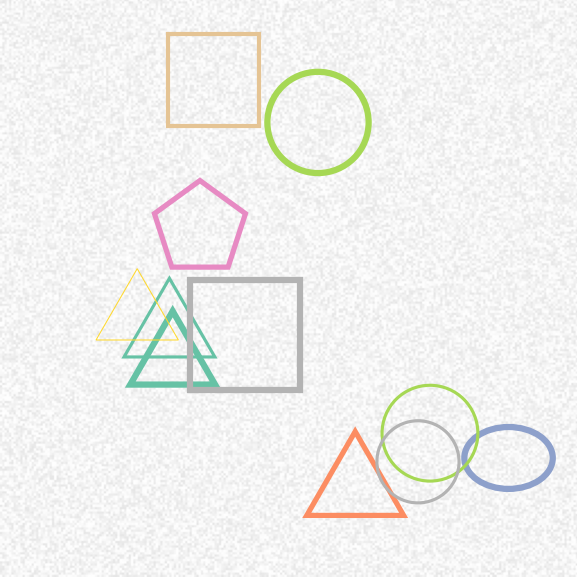[{"shape": "triangle", "thickness": 3, "radius": 0.42, "center": [0.299, 0.376]}, {"shape": "triangle", "thickness": 1.5, "radius": 0.45, "center": [0.293, 0.426]}, {"shape": "triangle", "thickness": 2.5, "radius": 0.48, "center": [0.615, 0.155]}, {"shape": "oval", "thickness": 3, "radius": 0.38, "center": [0.881, 0.206]}, {"shape": "pentagon", "thickness": 2.5, "radius": 0.41, "center": [0.346, 0.604]}, {"shape": "circle", "thickness": 3, "radius": 0.44, "center": [0.551, 0.787]}, {"shape": "circle", "thickness": 1.5, "radius": 0.41, "center": [0.745, 0.249]}, {"shape": "triangle", "thickness": 0.5, "radius": 0.41, "center": [0.238, 0.452]}, {"shape": "square", "thickness": 2, "radius": 0.4, "center": [0.37, 0.861]}, {"shape": "circle", "thickness": 1.5, "radius": 0.36, "center": [0.724, 0.199]}, {"shape": "square", "thickness": 3, "radius": 0.48, "center": [0.424, 0.419]}]